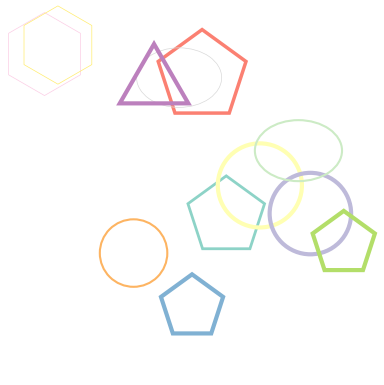[{"shape": "pentagon", "thickness": 2, "radius": 0.52, "center": [0.588, 0.439]}, {"shape": "circle", "thickness": 3, "radius": 0.55, "center": [0.675, 0.518]}, {"shape": "circle", "thickness": 3, "radius": 0.53, "center": [0.806, 0.445]}, {"shape": "pentagon", "thickness": 2.5, "radius": 0.6, "center": [0.525, 0.803]}, {"shape": "pentagon", "thickness": 3, "radius": 0.42, "center": [0.499, 0.203]}, {"shape": "circle", "thickness": 1.5, "radius": 0.44, "center": [0.347, 0.343]}, {"shape": "pentagon", "thickness": 3, "radius": 0.42, "center": [0.893, 0.367]}, {"shape": "hexagon", "thickness": 0.5, "radius": 0.54, "center": [0.116, 0.86]}, {"shape": "oval", "thickness": 0.5, "radius": 0.55, "center": [0.465, 0.798]}, {"shape": "triangle", "thickness": 3, "radius": 0.51, "center": [0.4, 0.783]}, {"shape": "oval", "thickness": 1.5, "radius": 0.57, "center": [0.775, 0.609]}, {"shape": "hexagon", "thickness": 0.5, "radius": 0.51, "center": [0.15, 0.883]}]